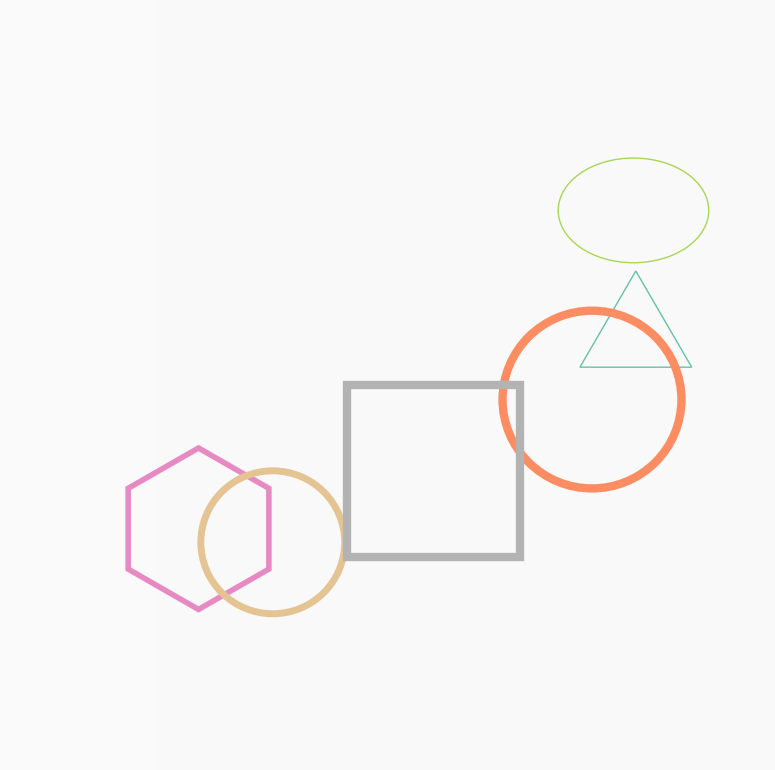[{"shape": "triangle", "thickness": 0.5, "radius": 0.42, "center": [0.82, 0.565]}, {"shape": "circle", "thickness": 3, "radius": 0.58, "center": [0.764, 0.481]}, {"shape": "hexagon", "thickness": 2, "radius": 0.52, "center": [0.256, 0.313]}, {"shape": "oval", "thickness": 0.5, "radius": 0.49, "center": [0.817, 0.727]}, {"shape": "circle", "thickness": 2.5, "radius": 0.46, "center": [0.352, 0.296]}, {"shape": "square", "thickness": 3, "radius": 0.56, "center": [0.56, 0.388]}]